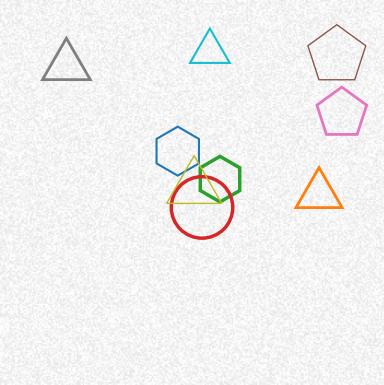[{"shape": "hexagon", "thickness": 1.5, "radius": 0.32, "center": [0.462, 0.607]}, {"shape": "triangle", "thickness": 2, "radius": 0.35, "center": [0.829, 0.495]}, {"shape": "hexagon", "thickness": 2.5, "radius": 0.3, "center": [0.571, 0.535]}, {"shape": "circle", "thickness": 2.5, "radius": 0.4, "center": [0.525, 0.461]}, {"shape": "pentagon", "thickness": 1, "radius": 0.4, "center": [0.875, 0.857]}, {"shape": "pentagon", "thickness": 2, "radius": 0.34, "center": [0.888, 0.706]}, {"shape": "triangle", "thickness": 2, "radius": 0.36, "center": [0.172, 0.829]}, {"shape": "triangle", "thickness": 1, "radius": 0.41, "center": [0.504, 0.513]}, {"shape": "triangle", "thickness": 1.5, "radius": 0.3, "center": [0.545, 0.866]}]